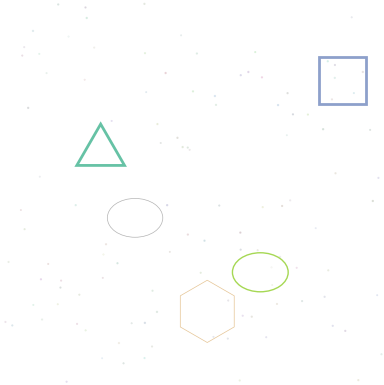[{"shape": "triangle", "thickness": 2, "radius": 0.36, "center": [0.261, 0.606]}, {"shape": "square", "thickness": 2, "radius": 0.3, "center": [0.89, 0.791]}, {"shape": "oval", "thickness": 1, "radius": 0.36, "center": [0.676, 0.293]}, {"shape": "hexagon", "thickness": 0.5, "radius": 0.4, "center": [0.538, 0.191]}, {"shape": "oval", "thickness": 0.5, "radius": 0.36, "center": [0.351, 0.434]}]